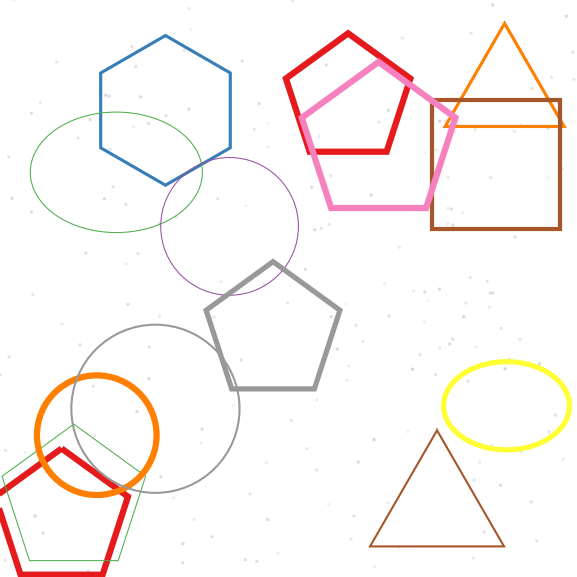[{"shape": "pentagon", "thickness": 3, "radius": 0.57, "center": [0.603, 0.828]}, {"shape": "pentagon", "thickness": 3, "radius": 0.6, "center": [0.107, 0.102]}, {"shape": "hexagon", "thickness": 1.5, "radius": 0.65, "center": [0.287, 0.808]}, {"shape": "pentagon", "thickness": 0.5, "radius": 0.65, "center": [0.128, 0.134]}, {"shape": "oval", "thickness": 0.5, "radius": 0.75, "center": [0.201, 0.701]}, {"shape": "circle", "thickness": 0.5, "radius": 0.6, "center": [0.398, 0.607]}, {"shape": "circle", "thickness": 3, "radius": 0.52, "center": [0.168, 0.246]}, {"shape": "triangle", "thickness": 1.5, "radius": 0.59, "center": [0.874, 0.84]}, {"shape": "oval", "thickness": 2.5, "radius": 0.55, "center": [0.877, 0.296]}, {"shape": "square", "thickness": 2, "radius": 0.56, "center": [0.858, 0.714]}, {"shape": "triangle", "thickness": 1, "radius": 0.67, "center": [0.757, 0.12]}, {"shape": "pentagon", "thickness": 3, "radius": 0.7, "center": [0.656, 0.752]}, {"shape": "pentagon", "thickness": 2.5, "radius": 0.61, "center": [0.473, 0.424]}, {"shape": "circle", "thickness": 1, "radius": 0.73, "center": [0.269, 0.291]}]